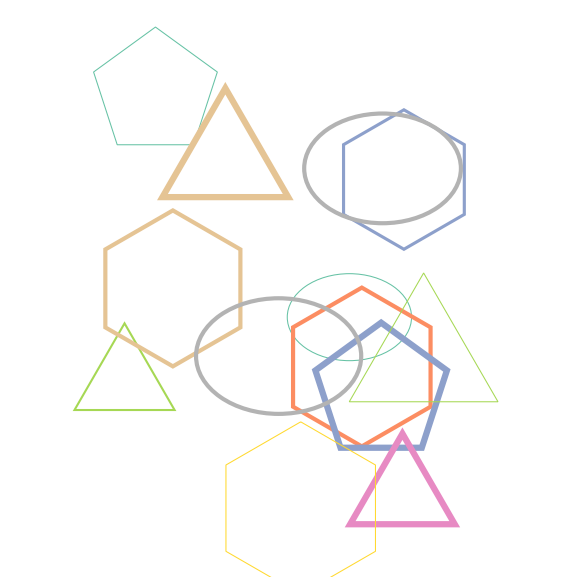[{"shape": "oval", "thickness": 0.5, "radius": 0.54, "center": [0.605, 0.45]}, {"shape": "pentagon", "thickness": 0.5, "radius": 0.56, "center": [0.269, 0.84]}, {"shape": "hexagon", "thickness": 2, "radius": 0.69, "center": [0.627, 0.364]}, {"shape": "hexagon", "thickness": 1.5, "radius": 0.6, "center": [0.699, 0.688]}, {"shape": "pentagon", "thickness": 3, "radius": 0.6, "center": [0.66, 0.321]}, {"shape": "triangle", "thickness": 3, "radius": 0.52, "center": [0.697, 0.144]}, {"shape": "triangle", "thickness": 0.5, "radius": 0.74, "center": [0.734, 0.378]}, {"shape": "triangle", "thickness": 1, "radius": 0.5, "center": [0.216, 0.339]}, {"shape": "hexagon", "thickness": 0.5, "radius": 0.75, "center": [0.521, 0.119]}, {"shape": "hexagon", "thickness": 2, "radius": 0.68, "center": [0.299, 0.5]}, {"shape": "triangle", "thickness": 3, "radius": 0.63, "center": [0.39, 0.721]}, {"shape": "oval", "thickness": 2, "radius": 0.71, "center": [0.482, 0.383]}, {"shape": "oval", "thickness": 2, "radius": 0.68, "center": [0.662, 0.708]}]